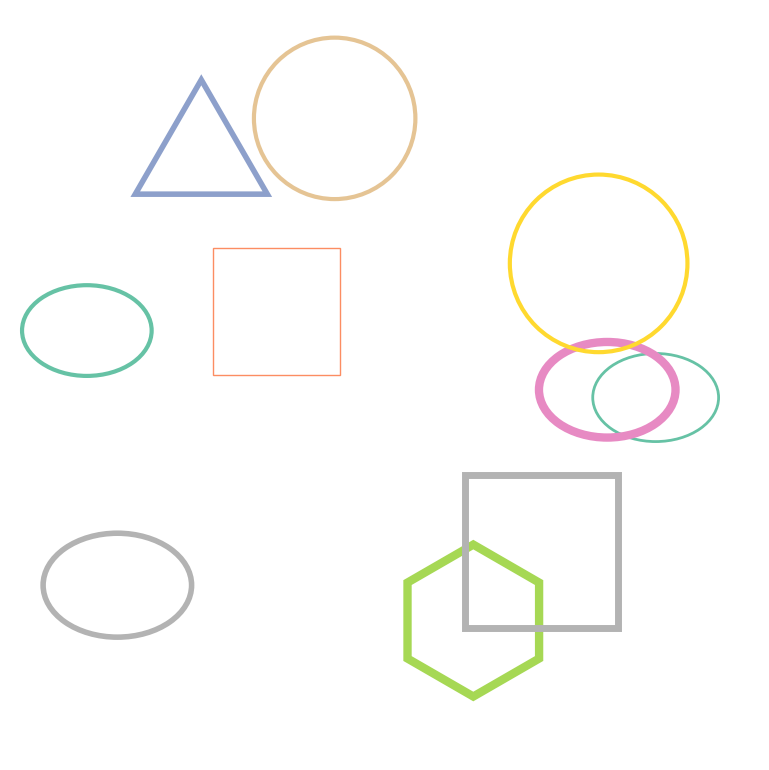[{"shape": "oval", "thickness": 1.5, "radius": 0.42, "center": [0.113, 0.571]}, {"shape": "oval", "thickness": 1, "radius": 0.41, "center": [0.852, 0.484]}, {"shape": "square", "thickness": 0.5, "radius": 0.41, "center": [0.36, 0.596]}, {"shape": "triangle", "thickness": 2, "radius": 0.5, "center": [0.261, 0.797]}, {"shape": "oval", "thickness": 3, "radius": 0.44, "center": [0.789, 0.494]}, {"shape": "hexagon", "thickness": 3, "radius": 0.49, "center": [0.615, 0.194]}, {"shape": "circle", "thickness": 1.5, "radius": 0.58, "center": [0.777, 0.658]}, {"shape": "circle", "thickness": 1.5, "radius": 0.52, "center": [0.435, 0.846]}, {"shape": "square", "thickness": 2.5, "radius": 0.5, "center": [0.703, 0.284]}, {"shape": "oval", "thickness": 2, "radius": 0.48, "center": [0.152, 0.24]}]